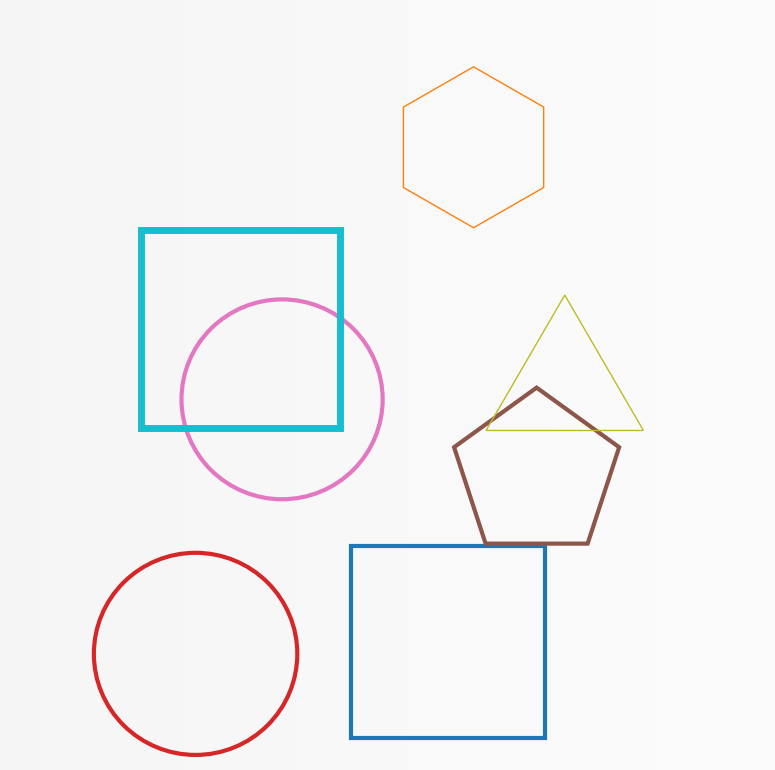[{"shape": "square", "thickness": 1.5, "radius": 0.62, "center": [0.578, 0.167]}, {"shape": "hexagon", "thickness": 0.5, "radius": 0.52, "center": [0.611, 0.809]}, {"shape": "circle", "thickness": 1.5, "radius": 0.66, "center": [0.252, 0.151]}, {"shape": "pentagon", "thickness": 1.5, "radius": 0.56, "center": [0.692, 0.385]}, {"shape": "circle", "thickness": 1.5, "radius": 0.65, "center": [0.364, 0.481]}, {"shape": "triangle", "thickness": 0.5, "radius": 0.59, "center": [0.729, 0.5]}, {"shape": "square", "thickness": 2.5, "radius": 0.64, "center": [0.31, 0.573]}]